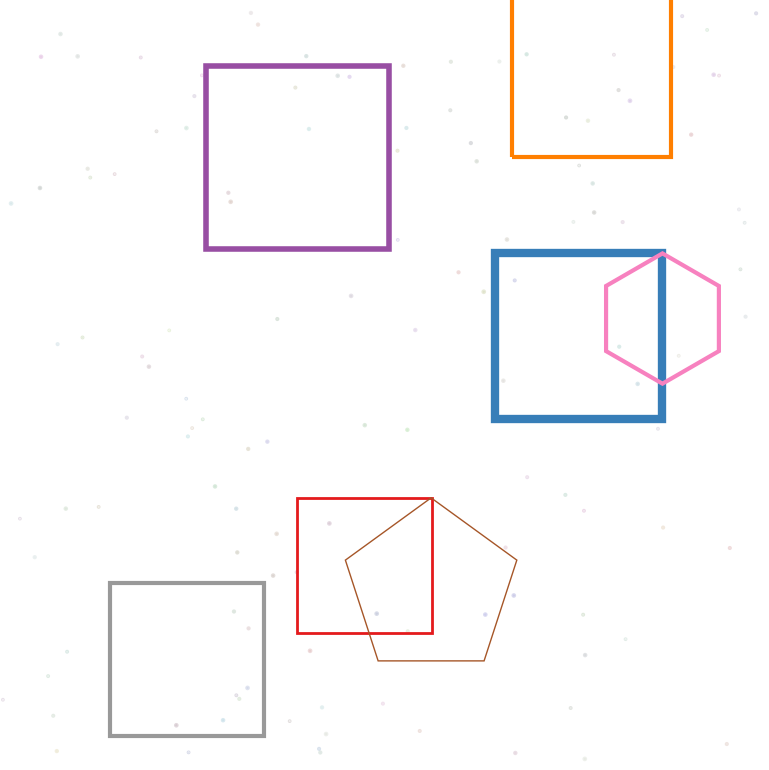[{"shape": "square", "thickness": 1, "radius": 0.44, "center": [0.474, 0.266]}, {"shape": "square", "thickness": 3, "radius": 0.54, "center": [0.751, 0.564]}, {"shape": "square", "thickness": 2, "radius": 0.59, "center": [0.387, 0.795]}, {"shape": "square", "thickness": 1.5, "radius": 0.51, "center": [0.768, 0.899]}, {"shape": "pentagon", "thickness": 0.5, "radius": 0.59, "center": [0.56, 0.236]}, {"shape": "hexagon", "thickness": 1.5, "radius": 0.42, "center": [0.86, 0.586]}, {"shape": "square", "thickness": 1.5, "radius": 0.5, "center": [0.243, 0.144]}]